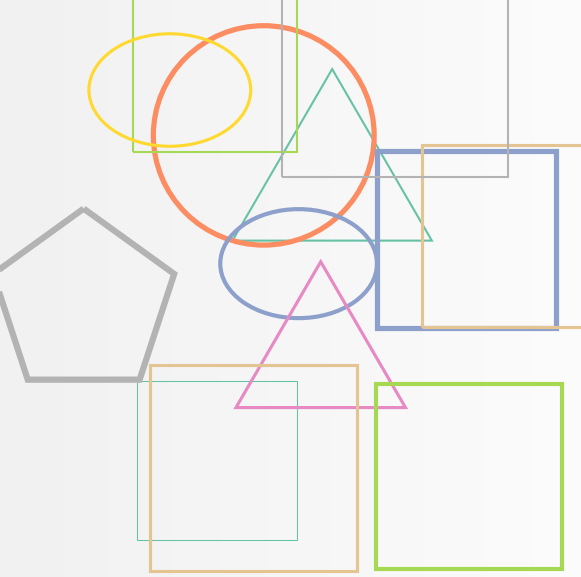[{"shape": "square", "thickness": 0.5, "radius": 0.69, "center": [0.373, 0.202]}, {"shape": "triangle", "thickness": 1, "radius": 0.99, "center": [0.571, 0.681]}, {"shape": "circle", "thickness": 2.5, "radius": 0.95, "center": [0.454, 0.765]}, {"shape": "oval", "thickness": 2, "radius": 0.67, "center": [0.514, 0.543]}, {"shape": "square", "thickness": 2.5, "radius": 0.77, "center": [0.803, 0.584]}, {"shape": "triangle", "thickness": 1.5, "radius": 0.84, "center": [0.552, 0.378]}, {"shape": "square", "thickness": 2, "radius": 0.8, "center": [0.806, 0.174]}, {"shape": "square", "thickness": 1, "radius": 0.71, "center": [0.37, 0.878]}, {"shape": "oval", "thickness": 1.5, "radius": 0.7, "center": [0.292, 0.843]}, {"shape": "square", "thickness": 1.5, "radius": 0.89, "center": [0.436, 0.189]}, {"shape": "square", "thickness": 1.5, "radius": 0.79, "center": [0.883, 0.591]}, {"shape": "square", "thickness": 1, "radius": 0.98, "center": [0.68, 0.889]}, {"shape": "pentagon", "thickness": 3, "radius": 0.82, "center": [0.144, 0.474]}]